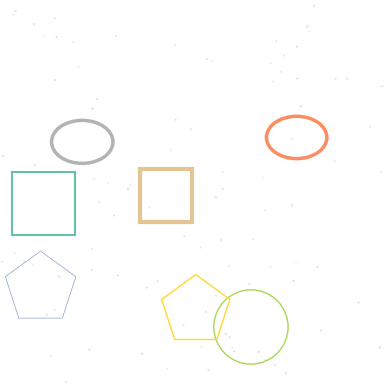[{"shape": "square", "thickness": 1.5, "radius": 0.41, "center": [0.114, 0.471]}, {"shape": "oval", "thickness": 2.5, "radius": 0.39, "center": [0.771, 0.643]}, {"shape": "pentagon", "thickness": 0.5, "radius": 0.48, "center": [0.105, 0.252]}, {"shape": "circle", "thickness": 1, "radius": 0.48, "center": [0.652, 0.151]}, {"shape": "pentagon", "thickness": 1, "radius": 0.47, "center": [0.508, 0.194]}, {"shape": "square", "thickness": 3, "radius": 0.34, "center": [0.431, 0.492]}, {"shape": "oval", "thickness": 2.5, "radius": 0.4, "center": [0.214, 0.632]}]